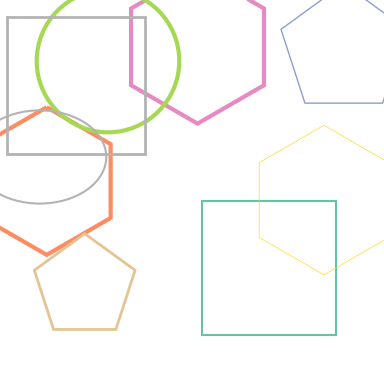[{"shape": "square", "thickness": 1.5, "radius": 0.87, "center": [0.699, 0.303]}, {"shape": "hexagon", "thickness": 3, "radius": 0.96, "center": [0.121, 0.53]}, {"shape": "pentagon", "thickness": 1, "radius": 0.86, "center": [0.893, 0.871]}, {"shape": "hexagon", "thickness": 3, "radius": 1.0, "center": [0.513, 0.878]}, {"shape": "circle", "thickness": 3, "radius": 0.93, "center": [0.28, 0.842]}, {"shape": "hexagon", "thickness": 0.5, "radius": 0.97, "center": [0.841, 0.48]}, {"shape": "pentagon", "thickness": 2, "radius": 0.69, "center": [0.22, 0.256]}, {"shape": "square", "thickness": 2, "radius": 0.89, "center": [0.197, 0.778]}, {"shape": "oval", "thickness": 1.5, "radius": 0.86, "center": [0.103, 0.592]}]